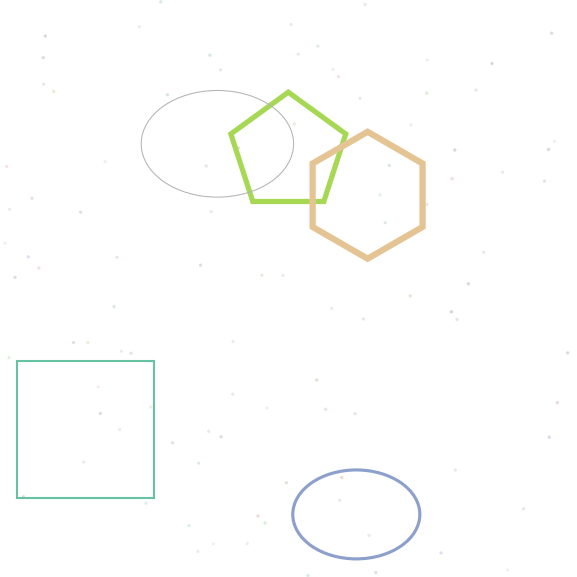[{"shape": "square", "thickness": 1, "radius": 0.59, "center": [0.147, 0.256]}, {"shape": "oval", "thickness": 1.5, "radius": 0.55, "center": [0.617, 0.108]}, {"shape": "pentagon", "thickness": 2.5, "radius": 0.52, "center": [0.499, 0.735]}, {"shape": "hexagon", "thickness": 3, "radius": 0.55, "center": [0.637, 0.661]}, {"shape": "oval", "thickness": 0.5, "radius": 0.66, "center": [0.376, 0.75]}]